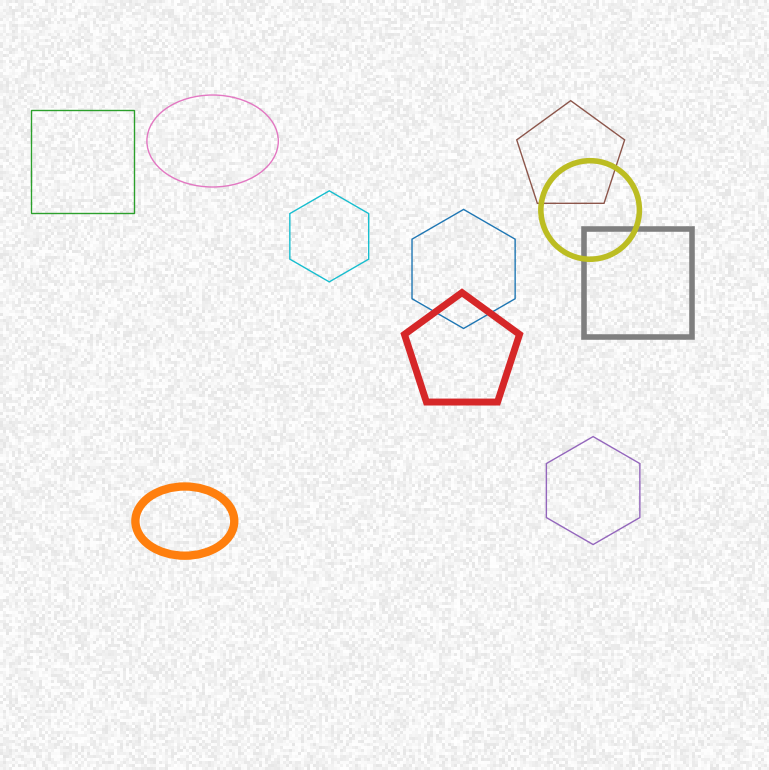[{"shape": "hexagon", "thickness": 0.5, "radius": 0.39, "center": [0.602, 0.651]}, {"shape": "oval", "thickness": 3, "radius": 0.32, "center": [0.24, 0.323]}, {"shape": "square", "thickness": 0.5, "radius": 0.33, "center": [0.107, 0.79]}, {"shape": "pentagon", "thickness": 2.5, "radius": 0.39, "center": [0.6, 0.541]}, {"shape": "hexagon", "thickness": 0.5, "radius": 0.35, "center": [0.77, 0.363]}, {"shape": "pentagon", "thickness": 0.5, "radius": 0.37, "center": [0.741, 0.796]}, {"shape": "oval", "thickness": 0.5, "radius": 0.43, "center": [0.276, 0.817]}, {"shape": "square", "thickness": 2, "radius": 0.35, "center": [0.829, 0.633]}, {"shape": "circle", "thickness": 2, "radius": 0.32, "center": [0.766, 0.727]}, {"shape": "hexagon", "thickness": 0.5, "radius": 0.3, "center": [0.428, 0.693]}]